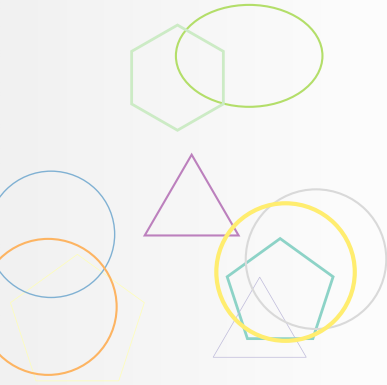[{"shape": "pentagon", "thickness": 2, "radius": 0.72, "center": [0.723, 0.237]}, {"shape": "pentagon", "thickness": 0.5, "radius": 0.91, "center": [0.2, 0.158]}, {"shape": "triangle", "thickness": 0.5, "radius": 0.69, "center": [0.67, 0.141]}, {"shape": "circle", "thickness": 1, "radius": 0.82, "center": [0.132, 0.391]}, {"shape": "circle", "thickness": 1.5, "radius": 0.88, "center": [0.124, 0.203]}, {"shape": "oval", "thickness": 1.5, "radius": 0.95, "center": [0.643, 0.855]}, {"shape": "circle", "thickness": 1.5, "radius": 0.91, "center": [0.816, 0.327]}, {"shape": "triangle", "thickness": 1.5, "radius": 0.7, "center": [0.495, 0.458]}, {"shape": "hexagon", "thickness": 2, "radius": 0.68, "center": [0.458, 0.798]}, {"shape": "circle", "thickness": 3, "radius": 0.89, "center": [0.737, 0.293]}]